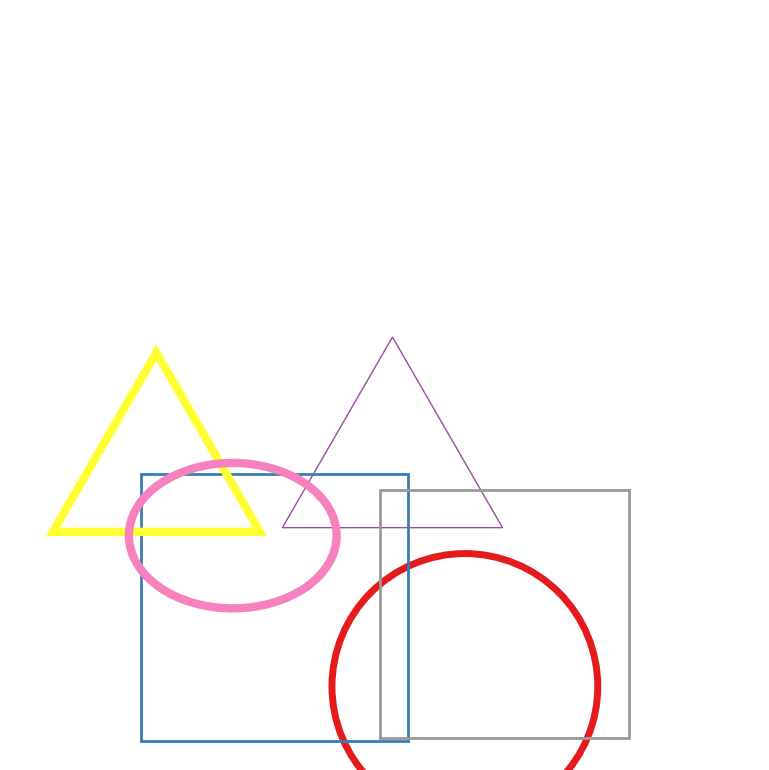[{"shape": "circle", "thickness": 2.5, "radius": 0.86, "center": [0.604, 0.108]}, {"shape": "square", "thickness": 1, "radius": 0.87, "center": [0.357, 0.211]}, {"shape": "triangle", "thickness": 0.5, "radius": 0.83, "center": [0.51, 0.397]}, {"shape": "triangle", "thickness": 3, "radius": 0.78, "center": [0.203, 0.387]}, {"shape": "oval", "thickness": 3, "radius": 0.67, "center": [0.302, 0.304]}, {"shape": "square", "thickness": 1, "radius": 0.81, "center": [0.655, 0.203]}]